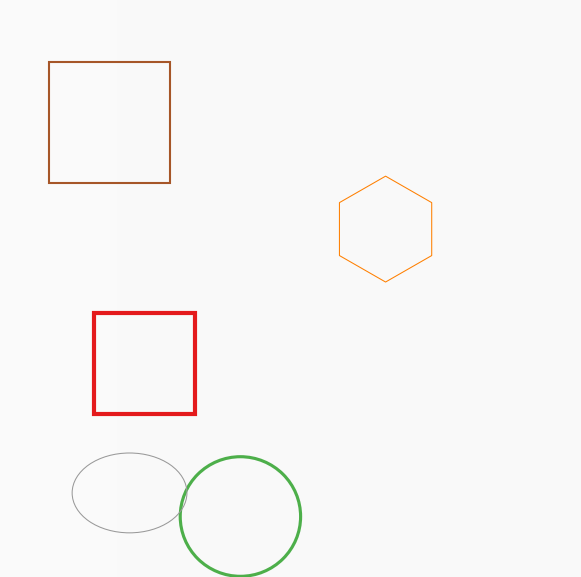[{"shape": "square", "thickness": 2, "radius": 0.44, "center": [0.248, 0.37]}, {"shape": "circle", "thickness": 1.5, "radius": 0.52, "center": [0.414, 0.105]}, {"shape": "hexagon", "thickness": 0.5, "radius": 0.46, "center": [0.663, 0.602]}, {"shape": "square", "thickness": 1, "radius": 0.52, "center": [0.189, 0.787]}, {"shape": "oval", "thickness": 0.5, "radius": 0.49, "center": [0.223, 0.146]}]